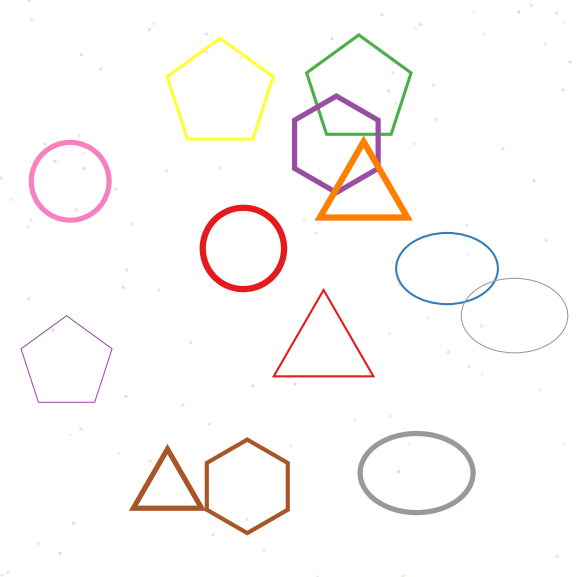[{"shape": "circle", "thickness": 3, "radius": 0.35, "center": [0.421, 0.569]}, {"shape": "triangle", "thickness": 1, "radius": 0.5, "center": [0.56, 0.397]}, {"shape": "oval", "thickness": 1, "radius": 0.44, "center": [0.774, 0.534]}, {"shape": "pentagon", "thickness": 1.5, "radius": 0.48, "center": [0.621, 0.844]}, {"shape": "pentagon", "thickness": 0.5, "radius": 0.41, "center": [0.115, 0.37]}, {"shape": "hexagon", "thickness": 2.5, "radius": 0.42, "center": [0.582, 0.749]}, {"shape": "triangle", "thickness": 3, "radius": 0.44, "center": [0.63, 0.666]}, {"shape": "pentagon", "thickness": 1.5, "radius": 0.48, "center": [0.381, 0.836]}, {"shape": "hexagon", "thickness": 2, "radius": 0.4, "center": [0.428, 0.157]}, {"shape": "triangle", "thickness": 2.5, "radius": 0.34, "center": [0.29, 0.153]}, {"shape": "circle", "thickness": 2.5, "radius": 0.34, "center": [0.122, 0.685]}, {"shape": "oval", "thickness": 2.5, "radius": 0.49, "center": [0.721, 0.18]}, {"shape": "oval", "thickness": 0.5, "radius": 0.46, "center": [0.891, 0.453]}]